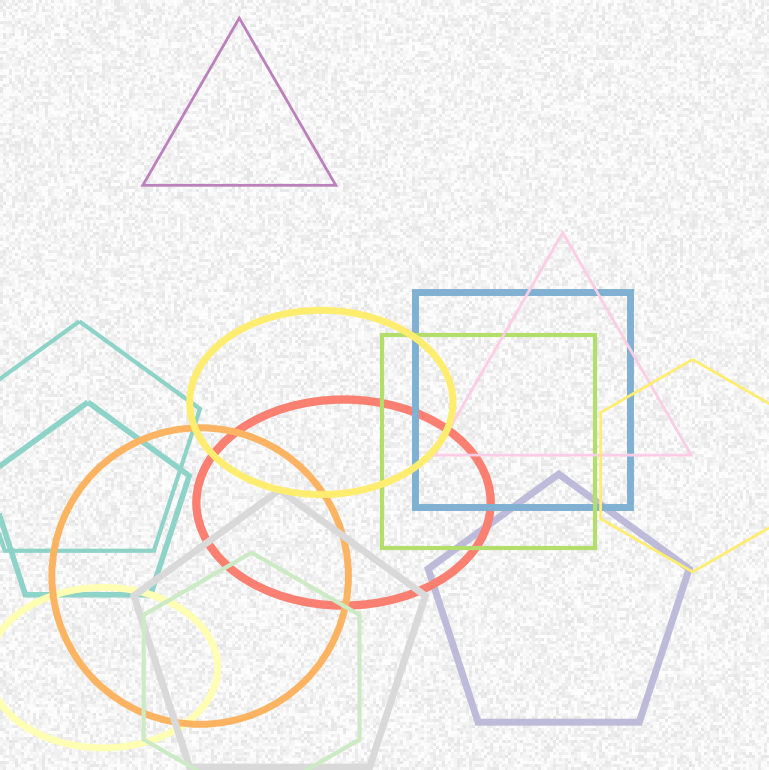[{"shape": "pentagon", "thickness": 2, "radius": 0.69, "center": [0.114, 0.339]}, {"shape": "pentagon", "thickness": 1.5, "radius": 0.82, "center": [0.103, 0.418]}, {"shape": "oval", "thickness": 2.5, "radius": 0.74, "center": [0.134, 0.133]}, {"shape": "pentagon", "thickness": 2.5, "radius": 0.89, "center": [0.726, 0.206]}, {"shape": "oval", "thickness": 3, "radius": 0.96, "center": [0.446, 0.347]}, {"shape": "square", "thickness": 2.5, "radius": 0.7, "center": [0.678, 0.481]}, {"shape": "circle", "thickness": 2.5, "radius": 0.96, "center": [0.26, 0.252]}, {"shape": "square", "thickness": 1.5, "radius": 0.69, "center": [0.634, 0.426]}, {"shape": "triangle", "thickness": 1, "radius": 0.96, "center": [0.731, 0.505]}, {"shape": "pentagon", "thickness": 2.5, "radius": 0.99, "center": [0.363, 0.165]}, {"shape": "triangle", "thickness": 1, "radius": 0.72, "center": [0.311, 0.832]}, {"shape": "hexagon", "thickness": 1.5, "radius": 0.81, "center": [0.327, 0.121]}, {"shape": "hexagon", "thickness": 1, "radius": 0.69, "center": [0.9, 0.395]}, {"shape": "oval", "thickness": 2.5, "radius": 0.85, "center": [0.417, 0.477]}]